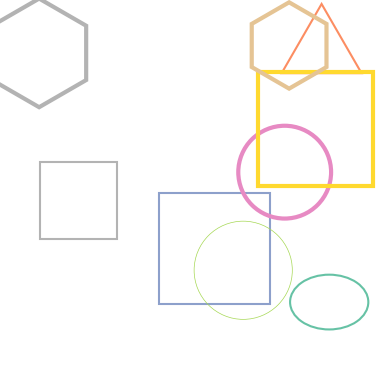[{"shape": "oval", "thickness": 1.5, "radius": 0.51, "center": [0.855, 0.215]}, {"shape": "triangle", "thickness": 1.5, "radius": 0.6, "center": [0.835, 0.87]}, {"shape": "square", "thickness": 1.5, "radius": 0.72, "center": [0.556, 0.353]}, {"shape": "circle", "thickness": 3, "radius": 0.6, "center": [0.739, 0.553]}, {"shape": "circle", "thickness": 0.5, "radius": 0.64, "center": [0.632, 0.298]}, {"shape": "square", "thickness": 3, "radius": 0.75, "center": [0.82, 0.665]}, {"shape": "hexagon", "thickness": 3, "radius": 0.56, "center": [0.751, 0.882]}, {"shape": "square", "thickness": 1.5, "radius": 0.5, "center": [0.204, 0.479]}, {"shape": "hexagon", "thickness": 3, "radius": 0.71, "center": [0.102, 0.863]}]